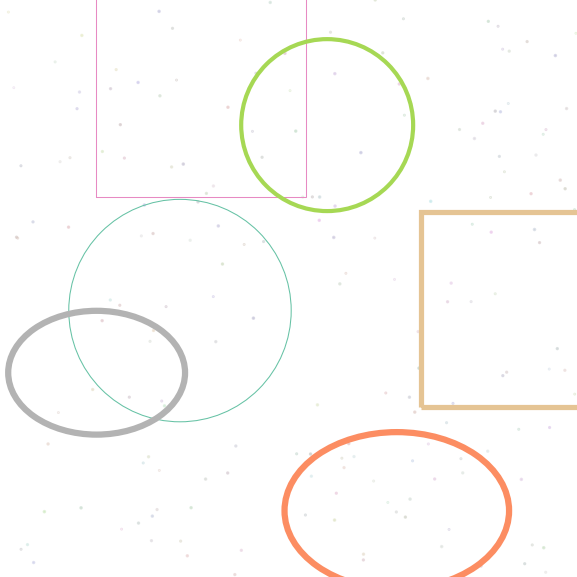[{"shape": "circle", "thickness": 0.5, "radius": 0.96, "center": [0.312, 0.461]}, {"shape": "oval", "thickness": 3, "radius": 0.97, "center": [0.687, 0.115]}, {"shape": "square", "thickness": 0.5, "radius": 0.91, "center": [0.348, 0.84]}, {"shape": "circle", "thickness": 2, "radius": 0.74, "center": [0.567, 0.782]}, {"shape": "square", "thickness": 2.5, "radius": 0.84, "center": [0.898, 0.463]}, {"shape": "oval", "thickness": 3, "radius": 0.77, "center": [0.167, 0.354]}]